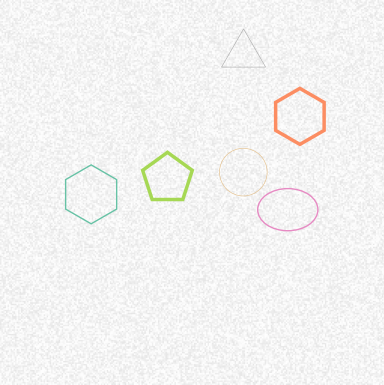[{"shape": "hexagon", "thickness": 1, "radius": 0.38, "center": [0.237, 0.495]}, {"shape": "hexagon", "thickness": 2.5, "radius": 0.36, "center": [0.779, 0.698]}, {"shape": "oval", "thickness": 1, "radius": 0.39, "center": [0.748, 0.455]}, {"shape": "pentagon", "thickness": 2.5, "radius": 0.34, "center": [0.435, 0.537]}, {"shape": "circle", "thickness": 0.5, "radius": 0.31, "center": [0.632, 0.553]}, {"shape": "triangle", "thickness": 0.5, "radius": 0.33, "center": [0.633, 0.859]}]